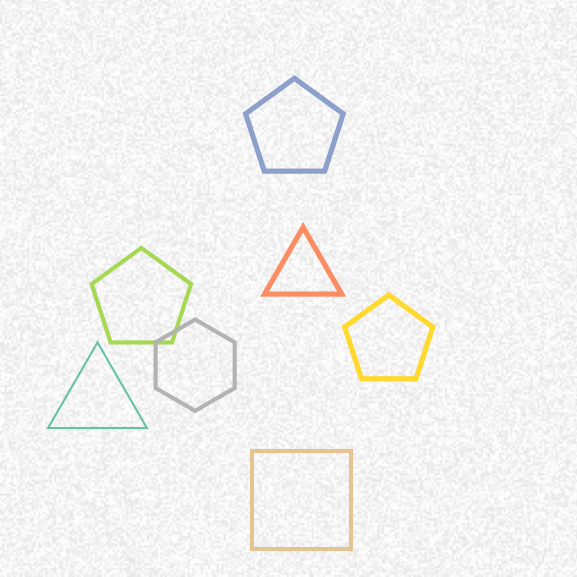[{"shape": "triangle", "thickness": 1, "radius": 0.49, "center": [0.169, 0.307]}, {"shape": "triangle", "thickness": 2.5, "radius": 0.39, "center": [0.525, 0.528]}, {"shape": "pentagon", "thickness": 2.5, "radius": 0.44, "center": [0.51, 0.775]}, {"shape": "pentagon", "thickness": 2, "radius": 0.45, "center": [0.245, 0.479]}, {"shape": "pentagon", "thickness": 2.5, "radius": 0.4, "center": [0.673, 0.408]}, {"shape": "square", "thickness": 2, "radius": 0.43, "center": [0.522, 0.133]}, {"shape": "hexagon", "thickness": 2, "radius": 0.4, "center": [0.338, 0.367]}]